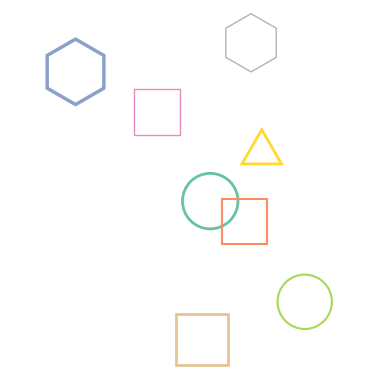[{"shape": "circle", "thickness": 2, "radius": 0.36, "center": [0.546, 0.478]}, {"shape": "square", "thickness": 1.5, "radius": 0.29, "center": [0.636, 0.425]}, {"shape": "hexagon", "thickness": 2.5, "radius": 0.43, "center": [0.196, 0.813]}, {"shape": "square", "thickness": 1, "radius": 0.3, "center": [0.408, 0.708]}, {"shape": "circle", "thickness": 1.5, "radius": 0.35, "center": [0.791, 0.216]}, {"shape": "triangle", "thickness": 2, "radius": 0.3, "center": [0.68, 0.604]}, {"shape": "square", "thickness": 2, "radius": 0.33, "center": [0.525, 0.118]}, {"shape": "hexagon", "thickness": 1, "radius": 0.38, "center": [0.652, 0.889]}]